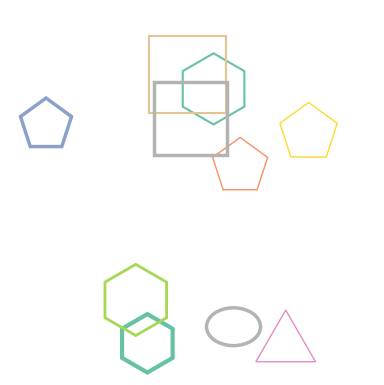[{"shape": "hexagon", "thickness": 1.5, "radius": 0.46, "center": [0.555, 0.769]}, {"shape": "hexagon", "thickness": 3, "radius": 0.38, "center": [0.383, 0.108]}, {"shape": "pentagon", "thickness": 1, "radius": 0.38, "center": [0.624, 0.568]}, {"shape": "pentagon", "thickness": 2.5, "radius": 0.35, "center": [0.12, 0.676]}, {"shape": "triangle", "thickness": 1, "radius": 0.45, "center": [0.742, 0.105]}, {"shape": "hexagon", "thickness": 2, "radius": 0.46, "center": [0.353, 0.221]}, {"shape": "pentagon", "thickness": 1, "radius": 0.39, "center": [0.801, 0.656]}, {"shape": "square", "thickness": 1.5, "radius": 0.5, "center": [0.486, 0.807]}, {"shape": "square", "thickness": 2.5, "radius": 0.48, "center": [0.496, 0.693]}, {"shape": "oval", "thickness": 2.5, "radius": 0.35, "center": [0.606, 0.151]}]